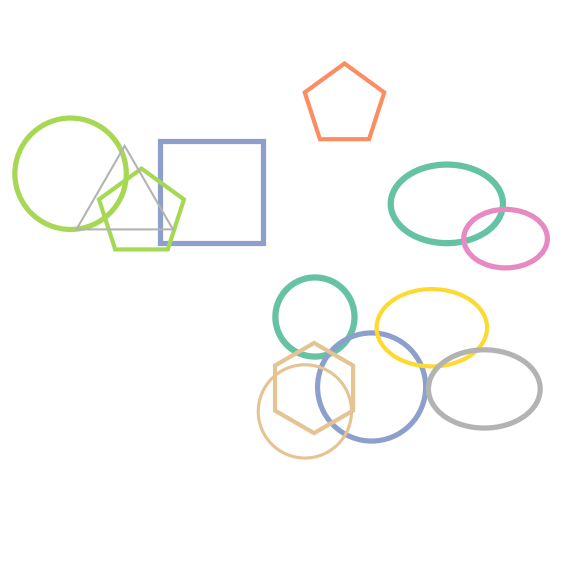[{"shape": "oval", "thickness": 3, "radius": 0.49, "center": [0.774, 0.646]}, {"shape": "circle", "thickness": 3, "radius": 0.34, "center": [0.545, 0.45]}, {"shape": "pentagon", "thickness": 2, "radius": 0.36, "center": [0.597, 0.817]}, {"shape": "circle", "thickness": 2.5, "radius": 0.47, "center": [0.644, 0.329]}, {"shape": "square", "thickness": 2.5, "radius": 0.45, "center": [0.367, 0.667]}, {"shape": "oval", "thickness": 2.5, "radius": 0.36, "center": [0.875, 0.586]}, {"shape": "pentagon", "thickness": 2, "radius": 0.39, "center": [0.245, 0.63]}, {"shape": "circle", "thickness": 2.5, "radius": 0.48, "center": [0.122, 0.698]}, {"shape": "oval", "thickness": 2, "radius": 0.48, "center": [0.748, 0.432]}, {"shape": "hexagon", "thickness": 2, "radius": 0.39, "center": [0.544, 0.327]}, {"shape": "circle", "thickness": 1.5, "radius": 0.4, "center": [0.528, 0.287]}, {"shape": "triangle", "thickness": 1, "radius": 0.48, "center": [0.216, 0.65]}, {"shape": "oval", "thickness": 2.5, "radius": 0.48, "center": [0.839, 0.326]}]